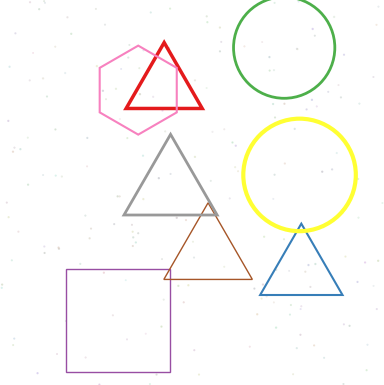[{"shape": "triangle", "thickness": 2.5, "radius": 0.57, "center": [0.426, 0.775]}, {"shape": "triangle", "thickness": 1.5, "radius": 0.62, "center": [0.783, 0.296]}, {"shape": "circle", "thickness": 2, "radius": 0.66, "center": [0.738, 0.876]}, {"shape": "square", "thickness": 1, "radius": 0.67, "center": [0.307, 0.168]}, {"shape": "circle", "thickness": 3, "radius": 0.73, "center": [0.778, 0.546]}, {"shape": "triangle", "thickness": 1, "radius": 0.66, "center": [0.541, 0.341]}, {"shape": "hexagon", "thickness": 1.5, "radius": 0.58, "center": [0.359, 0.766]}, {"shape": "triangle", "thickness": 2, "radius": 0.7, "center": [0.443, 0.511]}]